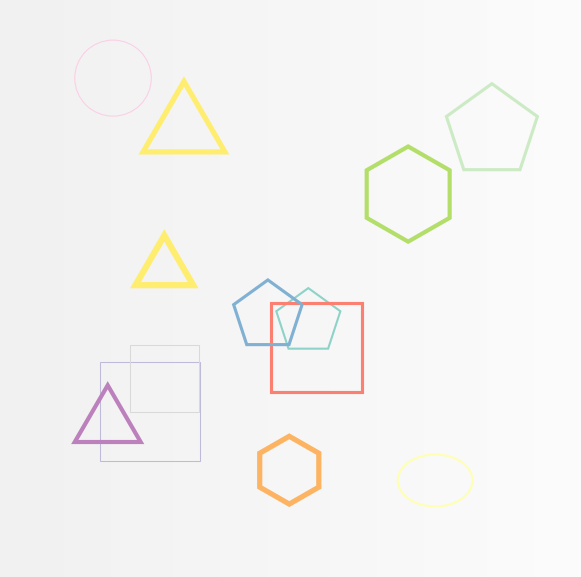[{"shape": "pentagon", "thickness": 1, "radius": 0.29, "center": [0.53, 0.442]}, {"shape": "oval", "thickness": 1, "radius": 0.32, "center": [0.749, 0.167]}, {"shape": "square", "thickness": 0.5, "radius": 0.43, "center": [0.258, 0.287]}, {"shape": "square", "thickness": 1.5, "radius": 0.39, "center": [0.545, 0.397]}, {"shape": "pentagon", "thickness": 1.5, "radius": 0.31, "center": [0.461, 0.452]}, {"shape": "hexagon", "thickness": 2.5, "radius": 0.29, "center": [0.498, 0.185]}, {"shape": "hexagon", "thickness": 2, "radius": 0.41, "center": [0.702, 0.663]}, {"shape": "circle", "thickness": 0.5, "radius": 0.33, "center": [0.194, 0.864]}, {"shape": "square", "thickness": 0.5, "radius": 0.29, "center": [0.283, 0.344]}, {"shape": "triangle", "thickness": 2, "radius": 0.33, "center": [0.185, 0.267]}, {"shape": "pentagon", "thickness": 1.5, "radius": 0.41, "center": [0.846, 0.772]}, {"shape": "triangle", "thickness": 3, "radius": 0.29, "center": [0.283, 0.534]}, {"shape": "triangle", "thickness": 2.5, "radius": 0.41, "center": [0.317, 0.777]}]